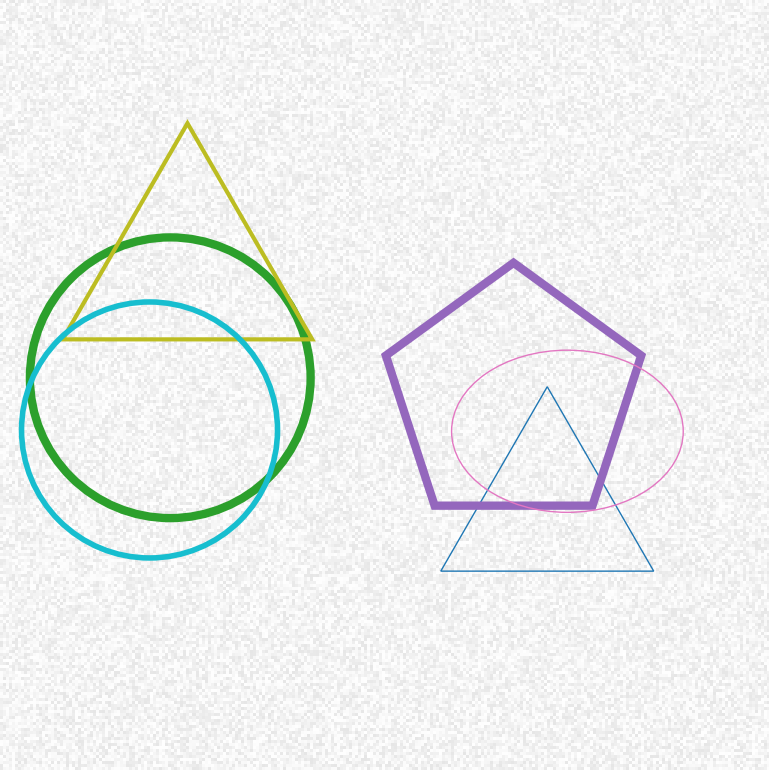[{"shape": "triangle", "thickness": 0.5, "radius": 0.8, "center": [0.711, 0.338]}, {"shape": "circle", "thickness": 3, "radius": 0.91, "center": [0.221, 0.509]}, {"shape": "pentagon", "thickness": 3, "radius": 0.87, "center": [0.667, 0.484]}, {"shape": "oval", "thickness": 0.5, "radius": 0.75, "center": [0.737, 0.44]}, {"shape": "triangle", "thickness": 1.5, "radius": 0.94, "center": [0.243, 0.653]}, {"shape": "circle", "thickness": 2, "radius": 0.83, "center": [0.194, 0.442]}]